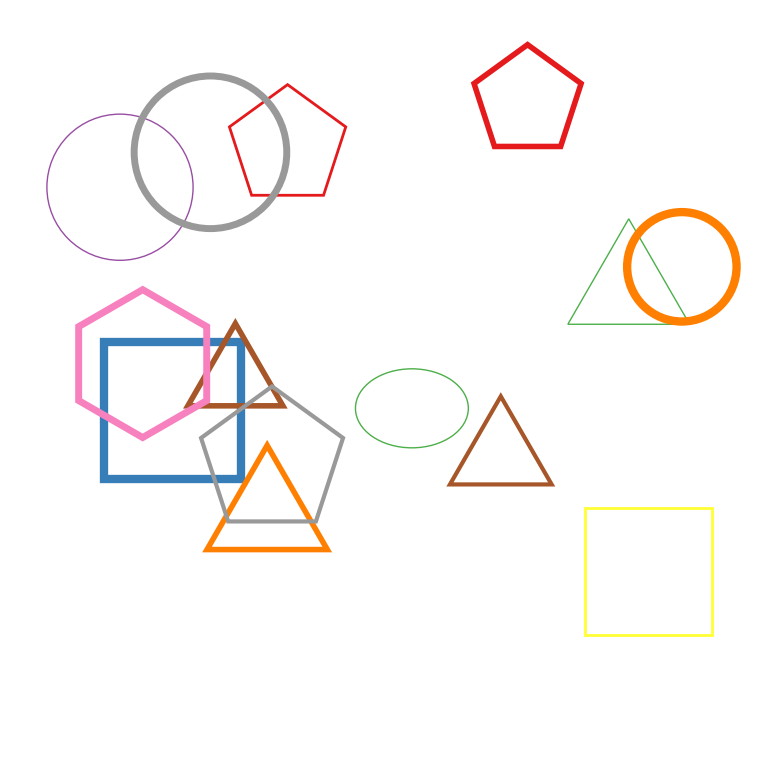[{"shape": "pentagon", "thickness": 2, "radius": 0.37, "center": [0.685, 0.869]}, {"shape": "pentagon", "thickness": 1, "radius": 0.4, "center": [0.373, 0.811]}, {"shape": "square", "thickness": 3, "radius": 0.44, "center": [0.224, 0.467]}, {"shape": "oval", "thickness": 0.5, "radius": 0.37, "center": [0.535, 0.47]}, {"shape": "triangle", "thickness": 0.5, "radius": 0.46, "center": [0.817, 0.625]}, {"shape": "circle", "thickness": 0.5, "radius": 0.47, "center": [0.156, 0.757]}, {"shape": "triangle", "thickness": 2, "radius": 0.45, "center": [0.347, 0.331]}, {"shape": "circle", "thickness": 3, "radius": 0.36, "center": [0.886, 0.653]}, {"shape": "square", "thickness": 1, "radius": 0.41, "center": [0.842, 0.258]}, {"shape": "triangle", "thickness": 1.5, "radius": 0.38, "center": [0.65, 0.409]}, {"shape": "triangle", "thickness": 2, "radius": 0.36, "center": [0.306, 0.509]}, {"shape": "hexagon", "thickness": 2.5, "radius": 0.48, "center": [0.185, 0.528]}, {"shape": "pentagon", "thickness": 1.5, "radius": 0.48, "center": [0.353, 0.401]}, {"shape": "circle", "thickness": 2.5, "radius": 0.5, "center": [0.273, 0.802]}]